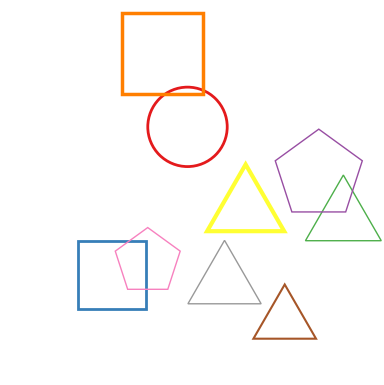[{"shape": "circle", "thickness": 2, "radius": 0.52, "center": [0.487, 0.671]}, {"shape": "square", "thickness": 2, "radius": 0.44, "center": [0.292, 0.286]}, {"shape": "triangle", "thickness": 1, "radius": 0.57, "center": [0.892, 0.432]}, {"shape": "pentagon", "thickness": 1, "radius": 0.59, "center": [0.828, 0.546]}, {"shape": "square", "thickness": 2.5, "radius": 0.52, "center": [0.422, 0.86]}, {"shape": "triangle", "thickness": 3, "radius": 0.58, "center": [0.638, 0.457]}, {"shape": "triangle", "thickness": 1.5, "radius": 0.47, "center": [0.74, 0.167]}, {"shape": "pentagon", "thickness": 1, "radius": 0.44, "center": [0.384, 0.32]}, {"shape": "triangle", "thickness": 1, "radius": 0.55, "center": [0.583, 0.266]}]